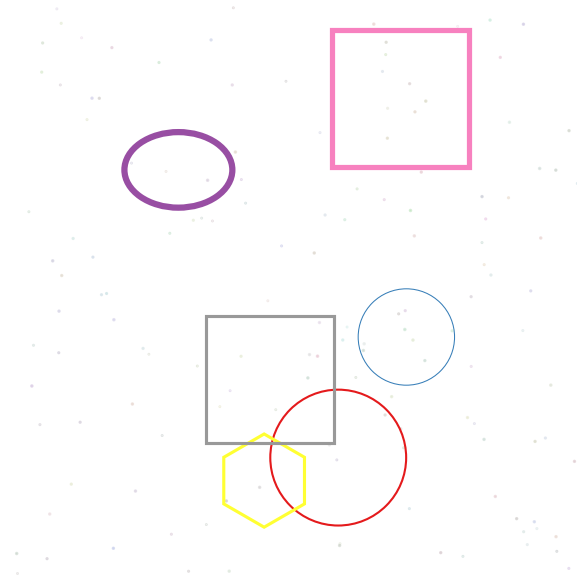[{"shape": "circle", "thickness": 1, "radius": 0.59, "center": [0.586, 0.207]}, {"shape": "circle", "thickness": 0.5, "radius": 0.42, "center": [0.704, 0.416]}, {"shape": "oval", "thickness": 3, "radius": 0.47, "center": [0.309, 0.705]}, {"shape": "hexagon", "thickness": 1.5, "radius": 0.4, "center": [0.457, 0.167]}, {"shape": "square", "thickness": 2.5, "radius": 0.59, "center": [0.694, 0.829]}, {"shape": "square", "thickness": 1.5, "radius": 0.55, "center": [0.467, 0.342]}]